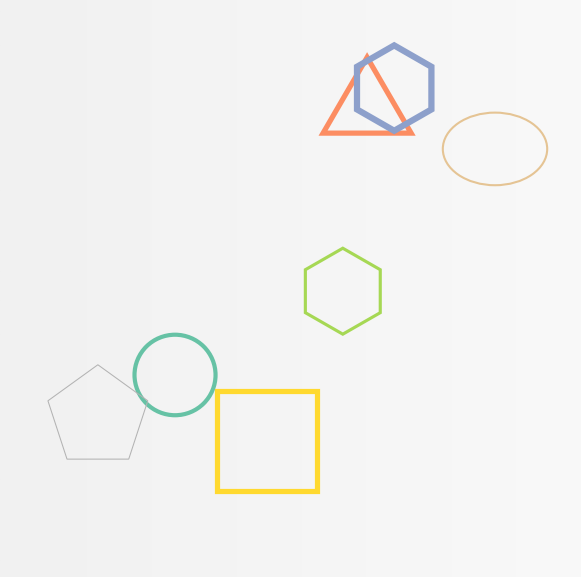[{"shape": "circle", "thickness": 2, "radius": 0.35, "center": [0.301, 0.35]}, {"shape": "triangle", "thickness": 2.5, "radius": 0.44, "center": [0.632, 0.812]}, {"shape": "hexagon", "thickness": 3, "radius": 0.37, "center": [0.678, 0.847]}, {"shape": "hexagon", "thickness": 1.5, "radius": 0.37, "center": [0.59, 0.495]}, {"shape": "square", "thickness": 2.5, "radius": 0.43, "center": [0.459, 0.236]}, {"shape": "oval", "thickness": 1, "radius": 0.45, "center": [0.852, 0.741]}, {"shape": "pentagon", "thickness": 0.5, "radius": 0.45, "center": [0.168, 0.277]}]